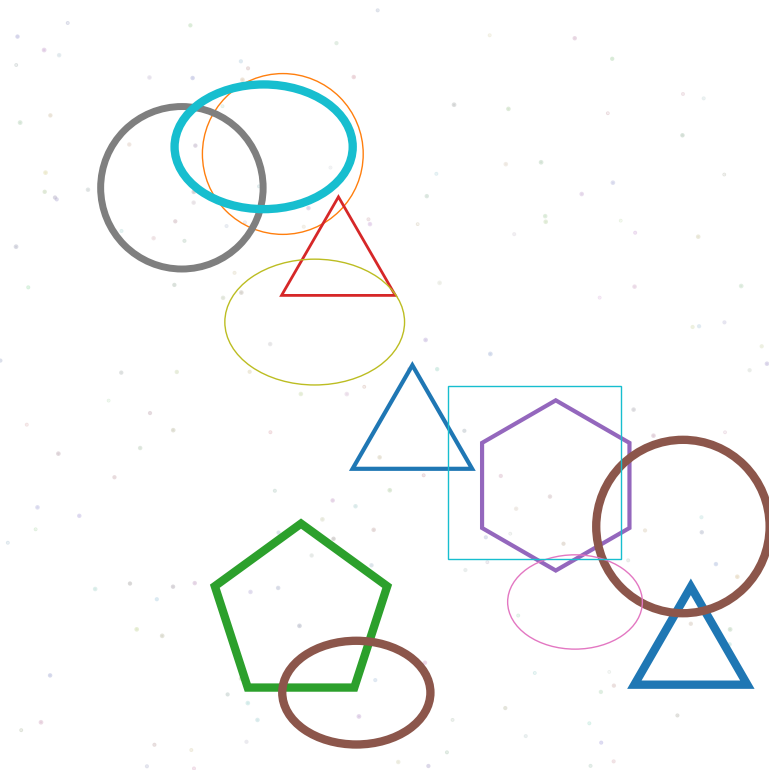[{"shape": "triangle", "thickness": 3, "radius": 0.42, "center": [0.897, 0.153]}, {"shape": "triangle", "thickness": 1.5, "radius": 0.45, "center": [0.536, 0.436]}, {"shape": "circle", "thickness": 0.5, "radius": 0.52, "center": [0.367, 0.8]}, {"shape": "pentagon", "thickness": 3, "radius": 0.59, "center": [0.391, 0.202]}, {"shape": "triangle", "thickness": 1, "radius": 0.43, "center": [0.44, 0.659]}, {"shape": "hexagon", "thickness": 1.5, "radius": 0.55, "center": [0.722, 0.37]}, {"shape": "oval", "thickness": 3, "radius": 0.48, "center": [0.463, 0.1]}, {"shape": "circle", "thickness": 3, "radius": 0.56, "center": [0.887, 0.316]}, {"shape": "oval", "thickness": 0.5, "radius": 0.44, "center": [0.747, 0.218]}, {"shape": "circle", "thickness": 2.5, "radius": 0.53, "center": [0.236, 0.756]}, {"shape": "oval", "thickness": 0.5, "radius": 0.58, "center": [0.409, 0.582]}, {"shape": "oval", "thickness": 3, "radius": 0.58, "center": [0.342, 0.809]}, {"shape": "square", "thickness": 0.5, "radius": 0.56, "center": [0.694, 0.386]}]